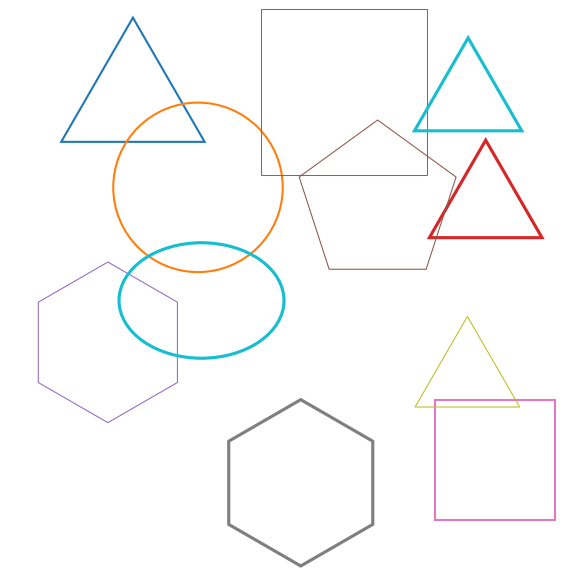[{"shape": "triangle", "thickness": 1, "radius": 0.72, "center": [0.23, 0.825]}, {"shape": "circle", "thickness": 1, "radius": 0.73, "center": [0.343, 0.675]}, {"shape": "square", "thickness": 0.5, "radius": 0.72, "center": [0.596, 0.839]}, {"shape": "triangle", "thickness": 1.5, "radius": 0.56, "center": [0.841, 0.644]}, {"shape": "hexagon", "thickness": 0.5, "radius": 0.7, "center": [0.187, 0.406]}, {"shape": "pentagon", "thickness": 0.5, "radius": 0.71, "center": [0.654, 0.648]}, {"shape": "square", "thickness": 1, "radius": 0.52, "center": [0.858, 0.203]}, {"shape": "hexagon", "thickness": 1.5, "radius": 0.72, "center": [0.521, 0.163]}, {"shape": "triangle", "thickness": 0.5, "radius": 0.52, "center": [0.809, 0.347]}, {"shape": "triangle", "thickness": 1.5, "radius": 0.54, "center": [0.811, 0.826]}, {"shape": "oval", "thickness": 1.5, "radius": 0.71, "center": [0.349, 0.479]}]